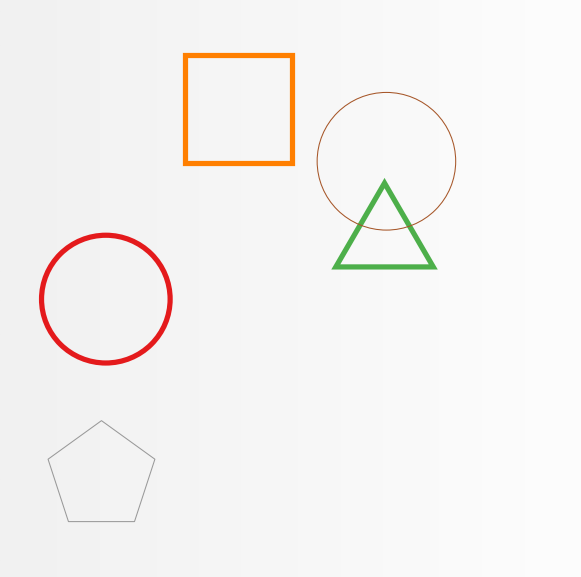[{"shape": "circle", "thickness": 2.5, "radius": 0.55, "center": [0.182, 0.481]}, {"shape": "triangle", "thickness": 2.5, "radius": 0.48, "center": [0.662, 0.585]}, {"shape": "square", "thickness": 2.5, "radius": 0.46, "center": [0.41, 0.81]}, {"shape": "circle", "thickness": 0.5, "radius": 0.6, "center": [0.665, 0.72]}, {"shape": "pentagon", "thickness": 0.5, "radius": 0.48, "center": [0.175, 0.174]}]